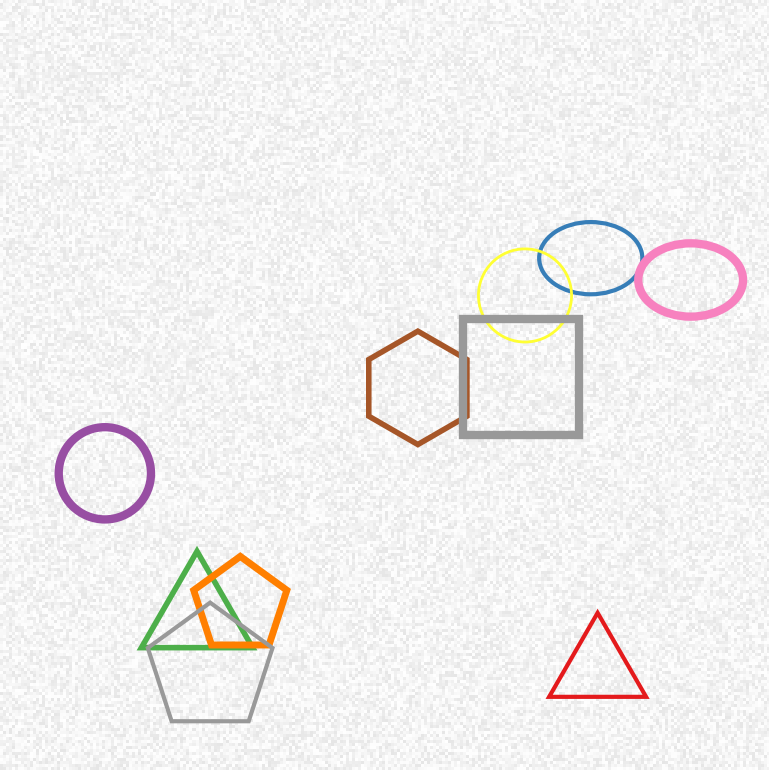[{"shape": "triangle", "thickness": 1.5, "radius": 0.36, "center": [0.776, 0.131]}, {"shape": "oval", "thickness": 1.5, "radius": 0.33, "center": [0.767, 0.665]}, {"shape": "triangle", "thickness": 2, "radius": 0.42, "center": [0.256, 0.201]}, {"shape": "circle", "thickness": 3, "radius": 0.3, "center": [0.136, 0.385]}, {"shape": "pentagon", "thickness": 2.5, "radius": 0.32, "center": [0.312, 0.214]}, {"shape": "circle", "thickness": 1, "radius": 0.3, "center": [0.682, 0.616]}, {"shape": "hexagon", "thickness": 2, "radius": 0.37, "center": [0.543, 0.496]}, {"shape": "oval", "thickness": 3, "radius": 0.34, "center": [0.897, 0.636]}, {"shape": "pentagon", "thickness": 1.5, "radius": 0.43, "center": [0.273, 0.132]}, {"shape": "square", "thickness": 3, "radius": 0.38, "center": [0.677, 0.51]}]